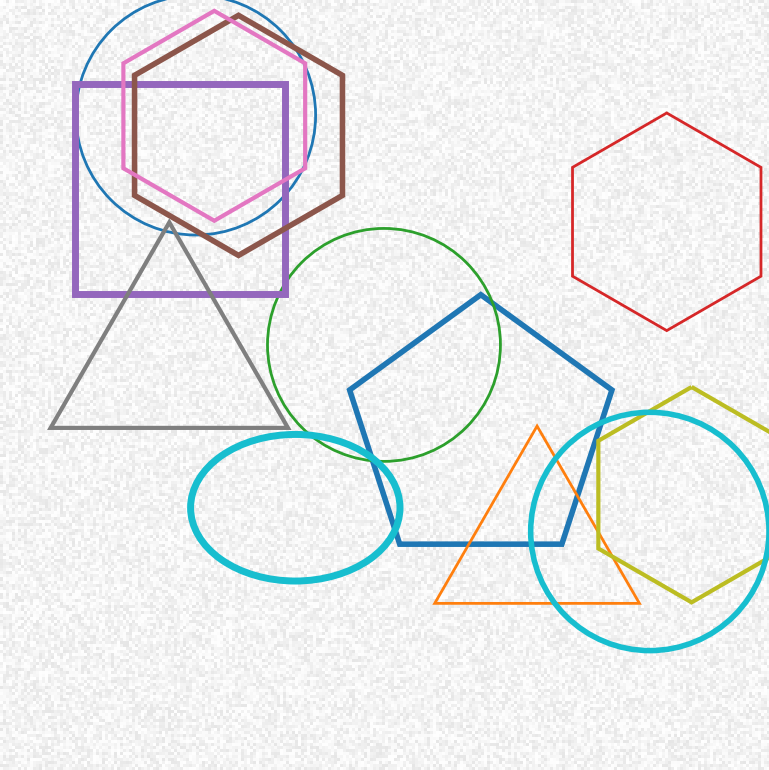[{"shape": "circle", "thickness": 1, "radius": 0.78, "center": [0.254, 0.85]}, {"shape": "pentagon", "thickness": 2, "radius": 0.9, "center": [0.624, 0.438]}, {"shape": "triangle", "thickness": 1, "radius": 0.77, "center": [0.697, 0.293]}, {"shape": "circle", "thickness": 1, "radius": 0.76, "center": [0.499, 0.552]}, {"shape": "hexagon", "thickness": 1, "radius": 0.71, "center": [0.866, 0.712]}, {"shape": "square", "thickness": 2.5, "radius": 0.68, "center": [0.234, 0.755]}, {"shape": "hexagon", "thickness": 2, "radius": 0.78, "center": [0.31, 0.824]}, {"shape": "hexagon", "thickness": 1.5, "radius": 0.68, "center": [0.278, 0.85]}, {"shape": "triangle", "thickness": 1.5, "radius": 0.89, "center": [0.22, 0.533]}, {"shape": "hexagon", "thickness": 1.5, "radius": 0.7, "center": [0.898, 0.358]}, {"shape": "oval", "thickness": 2.5, "radius": 0.68, "center": [0.383, 0.341]}, {"shape": "circle", "thickness": 2, "radius": 0.77, "center": [0.844, 0.31]}]